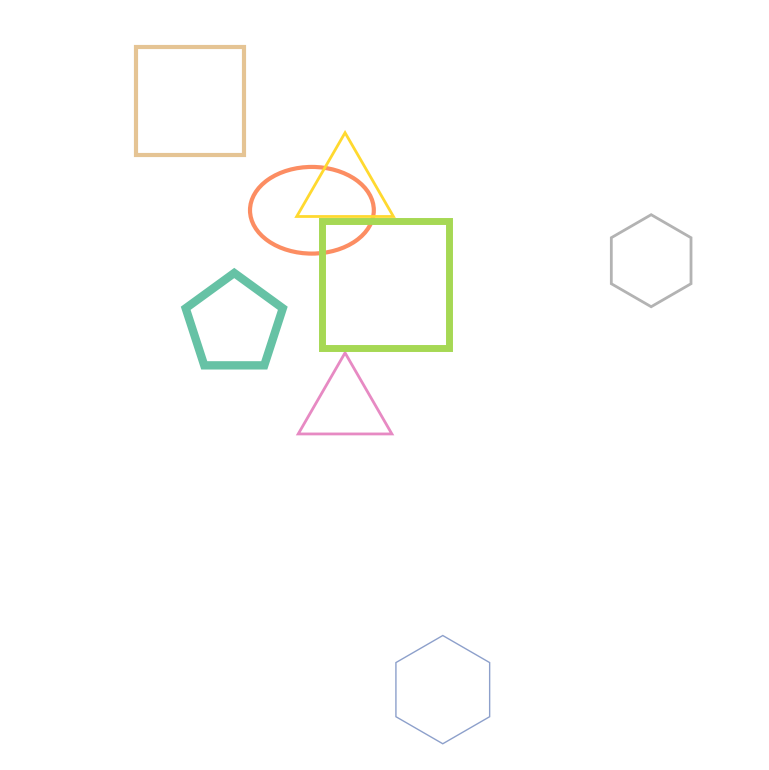[{"shape": "pentagon", "thickness": 3, "radius": 0.33, "center": [0.304, 0.579]}, {"shape": "oval", "thickness": 1.5, "radius": 0.4, "center": [0.405, 0.727]}, {"shape": "hexagon", "thickness": 0.5, "radius": 0.35, "center": [0.575, 0.104]}, {"shape": "triangle", "thickness": 1, "radius": 0.35, "center": [0.448, 0.472]}, {"shape": "square", "thickness": 2.5, "radius": 0.41, "center": [0.501, 0.63]}, {"shape": "triangle", "thickness": 1, "radius": 0.36, "center": [0.448, 0.755]}, {"shape": "square", "thickness": 1.5, "radius": 0.35, "center": [0.247, 0.868]}, {"shape": "hexagon", "thickness": 1, "radius": 0.3, "center": [0.846, 0.661]}]